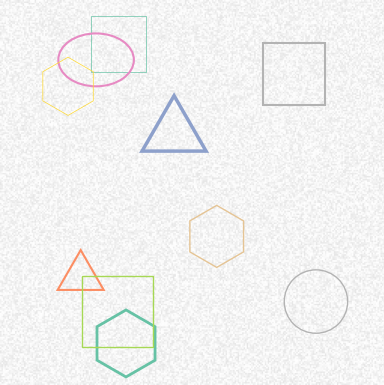[{"shape": "square", "thickness": 0.5, "radius": 0.36, "center": [0.308, 0.887]}, {"shape": "hexagon", "thickness": 2, "radius": 0.44, "center": [0.327, 0.108]}, {"shape": "triangle", "thickness": 1.5, "radius": 0.35, "center": [0.21, 0.281]}, {"shape": "triangle", "thickness": 2.5, "radius": 0.48, "center": [0.452, 0.656]}, {"shape": "oval", "thickness": 1.5, "radius": 0.49, "center": [0.25, 0.844]}, {"shape": "square", "thickness": 1, "radius": 0.46, "center": [0.305, 0.191]}, {"shape": "hexagon", "thickness": 0.5, "radius": 0.38, "center": [0.177, 0.776]}, {"shape": "hexagon", "thickness": 1, "radius": 0.4, "center": [0.563, 0.386]}, {"shape": "circle", "thickness": 1, "radius": 0.41, "center": [0.821, 0.217]}, {"shape": "square", "thickness": 1.5, "radius": 0.4, "center": [0.763, 0.807]}]